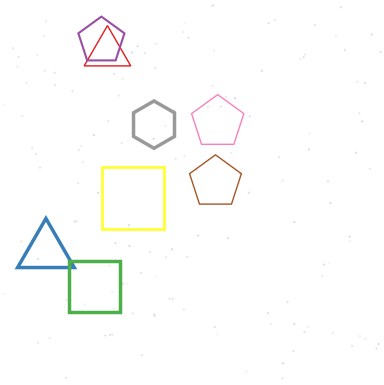[{"shape": "triangle", "thickness": 1, "radius": 0.35, "center": [0.279, 0.864]}, {"shape": "triangle", "thickness": 2.5, "radius": 0.42, "center": [0.119, 0.348]}, {"shape": "square", "thickness": 2.5, "radius": 0.33, "center": [0.245, 0.256]}, {"shape": "pentagon", "thickness": 1.5, "radius": 0.31, "center": [0.263, 0.894]}, {"shape": "square", "thickness": 2, "radius": 0.4, "center": [0.345, 0.485]}, {"shape": "pentagon", "thickness": 1, "radius": 0.35, "center": [0.56, 0.527]}, {"shape": "pentagon", "thickness": 1, "radius": 0.36, "center": [0.565, 0.683]}, {"shape": "hexagon", "thickness": 2.5, "radius": 0.31, "center": [0.4, 0.676]}]